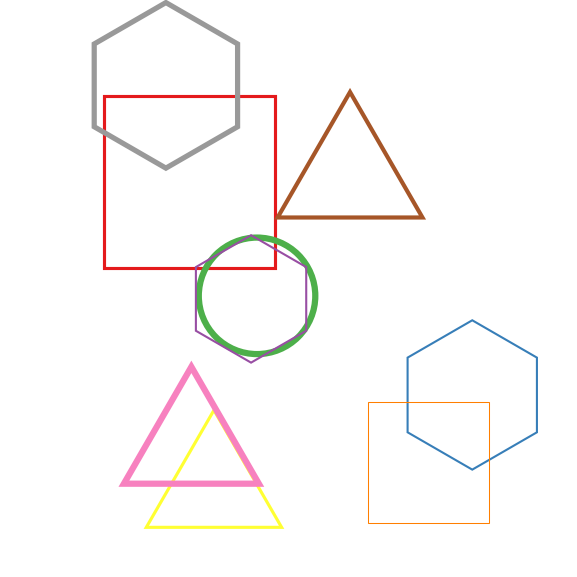[{"shape": "square", "thickness": 1.5, "radius": 0.74, "center": [0.328, 0.684]}, {"shape": "hexagon", "thickness": 1, "radius": 0.65, "center": [0.818, 0.315]}, {"shape": "circle", "thickness": 3, "radius": 0.5, "center": [0.445, 0.487]}, {"shape": "hexagon", "thickness": 1, "radius": 0.55, "center": [0.435, 0.482]}, {"shape": "square", "thickness": 0.5, "radius": 0.53, "center": [0.742, 0.199]}, {"shape": "triangle", "thickness": 1.5, "radius": 0.68, "center": [0.37, 0.154]}, {"shape": "triangle", "thickness": 2, "radius": 0.72, "center": [0.606, 0.695]}, {"shape": "triangle", "thickness": 3, "radius": 0.67, "center": [0.331, 0.229]}, {"shape": "hexagon", "thickness": 2.5, "radius": 0.72, "center": [0.287, 0.851]}]